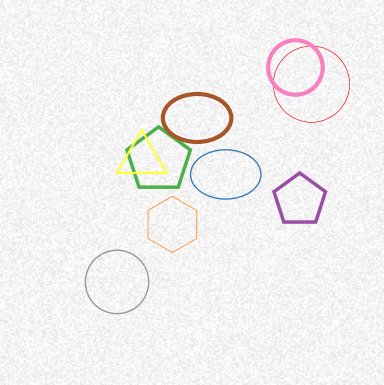[{"shape": "circle", "thickness": 0.5, "radius": 0.5, "center": [0.809, 0.781]}, {"shape": "oval", "thickness": 1, "radius": 0.46, "center": [0.586, 0.547]}, {"shape": "pentagon", "thickness": 2.5, "radius": 0.43, "center": [0.412, 0.584]}, {"shape": "pentagon", "thickness": 2.5, "radius": 0.35, "center": [0.779, 0.48]}, {"shape": "hexagon", "thickness": 0.5, "radius": 0.37, "center": [0.448, 0.417]}, {"shape": "triangle", "thickness": 1.5, "radius": 0.37, "center": [0.368, 0.588]}, {"shape": "oval", "thickness": 3, "radius": 0.45, "center": [0.512, 0.694]}, {"shape": "circle", "thickness": 3, "radius": 0.35, "center": [0.767, 0.825]}, {"shape": "circle", "thickness": 1, "radius": 0.41, "center": [0.304, 0.268]}]